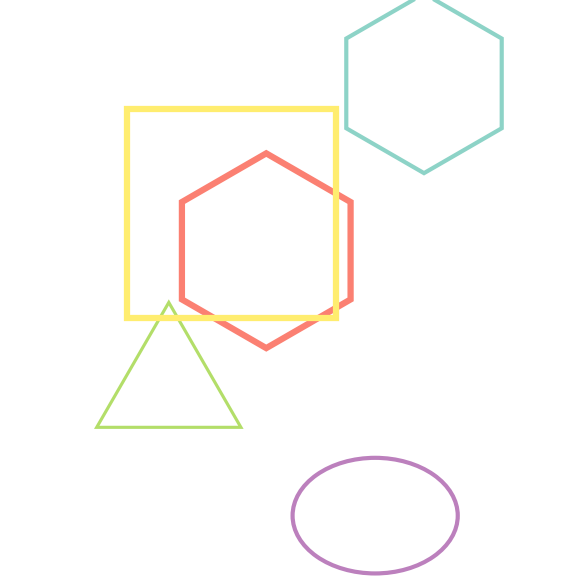[{"shape": "hexagon", "thickness": 2, "radius": 0.78, "center": [0.734, 0.855]}, {"shape": "hexagon", "thickness": 3, "radius": 0.84, "center": [0.461, 0.565]}, {"shape": "triangle", "thickness": 1.5, "radius": 0.72, "center": [0.292, 0.331]}, {"shape": "oval", "thickness": 2, "radius": 0.72, "center": [0.65, 0.106]}, {"shape": "square", "thickness": 3, "radius": 0.91, "center": [0.4, 0.63]}]